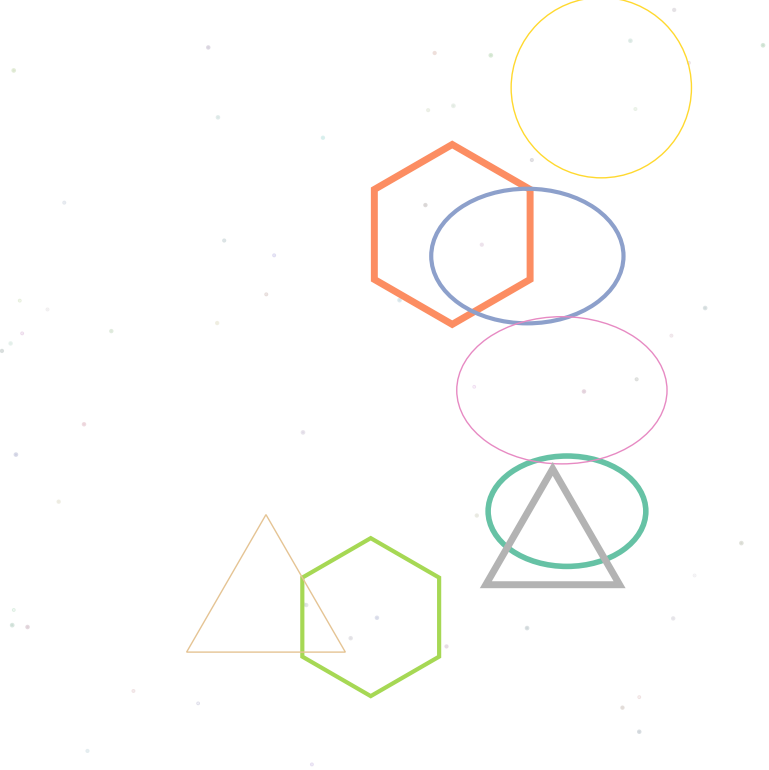[{"shape": "oval", "thickness": 2, "radius": 0.51, "center": [0.736, 0.336]}, {"shape": "hexagon", "thickness": 2.5, "radius": 0.58, "center": [0.587, 0.696]}, {"shape": "oval", "thickness": 1.5, "radius": 0.62, "center": [0.685, 0.667]}, {"shape": "oval", "thickness": 0.5, "radius": 0.68, "center": [0.73, 0.493]}, {"shape": "hexagon", "thickness": 1.5, "radius": 0.51, "center": [0.481, 0.199]}, {"shape": "circle", "thickness": 0.5, "radius": 0.59, "center": [0.781, 0.886]}, {"shape": "triangle", "thickness": 0.5, "radius": 0.6, "center": [0.345, 0.213]}, {"shape": "triangle", "thickness": 2.5, "radius": 0.5, "center": [0.718, 0.291]}]